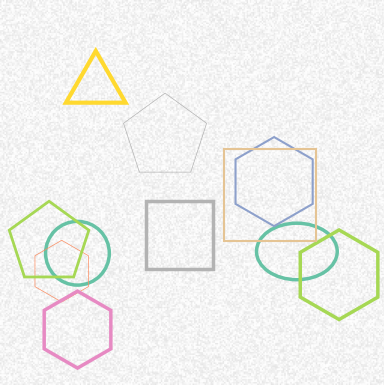[{"shape": "oval", "thickness": 2.5, "radius": 0.52, "center": [0.771, 0.347]}, {"shape": "circle", "thickness": 2.5, "radius": 0.41, "center": [0.201, 0.342]}, {"shape": "hexagon", "thickness": 0.5, "radius": 0.4, "center": [0.16, 0.296]}, {"shape": "hexagon", "thickness": 1.5, "radius": 0.58, "center": [0.712, 0.528]}, {"shape": "hexagon", "thickness": 2.5, "radius": 0.5, "center": [0.201, 0.144]}, {"shape": "pentagon", "thickness": 2, "radius": 0.54, "center": [0.127, 0.369]}, {"shape": "hexagon", "thickness": 2.5, "radius": 0.58, "center": [0.881, 0.286]}, {"shape": "triangle", "thickness": 3, "radius": 0.45, "center": [0.249, 0.778]}, {"shape": "square", "thickness": 1.5, "radius": 0.6, "center": [0.702, 0.493]}, {"shape": "square", "thickness": 2.5, "radius": 0.44, "center": [0.466, 0.389]}, {"shape": "pentagon", "thickness": 0.5, "radius": 0.57, "center": [0.429, 0.645]}]